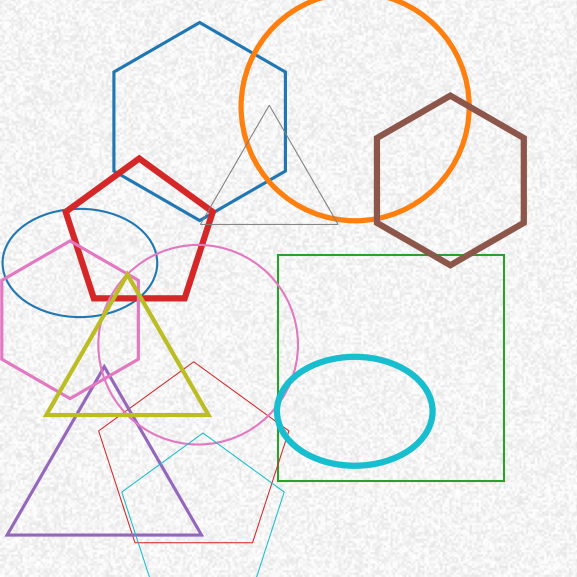[{"shape": "oval", "thickness": 1, "radius": 0.67, "center": [0.138, 0.544]}, {"shape": "hexagon", "thickness": 1.5, "radius": 0.86, "center": [0.346, 0.789]}, {"shape": "circle", "thickness": 2.5, "radius": 0.99, "center": [0.615, 0.814]}, {"shape": "square", "thickness": 1, "radius": 0.98, "center": [0.678, 0.361]}, {"shape": "pentagon", "thickness": 3, "radius": 0.67, "center": [0.241, 0.591]}, {"shape": "pentagon", "thickness": 0.5, "radius": 0.87, "center": [0.335, 0.199]}, {"shape": "triangle", "thickness": 1.5, "radius": 0.97, "center": [0.181, 0.17]}, {"shape": "hexagon", "thickness": 3, "radius": 0.73, "center": [0.78, 0.687]}, {"shape": "circle", "thickness": 1, "radius": 0.86, "center": [0.343, 0.402]}, {"shape": "hexagon", "thickness": 1.5, "radius": 0.68, "center": [0.121, 0.445]}, {"shape": "triangle", "thickness": 0.5, "radius": 0.69, "center": [0.466, 0.679]}, {"shape": "triangle", "thickness": 2, "radius": 0.81, "center": [0.221, 0.362]}, {"shape": "oval", "thickness": 3, "radius": 0.67, "center": [0.614, 0.287]}, {"shape": "pentagon", "thickness": 0.5, "radius": 0.74, "center": [0.351, 0.101]}]